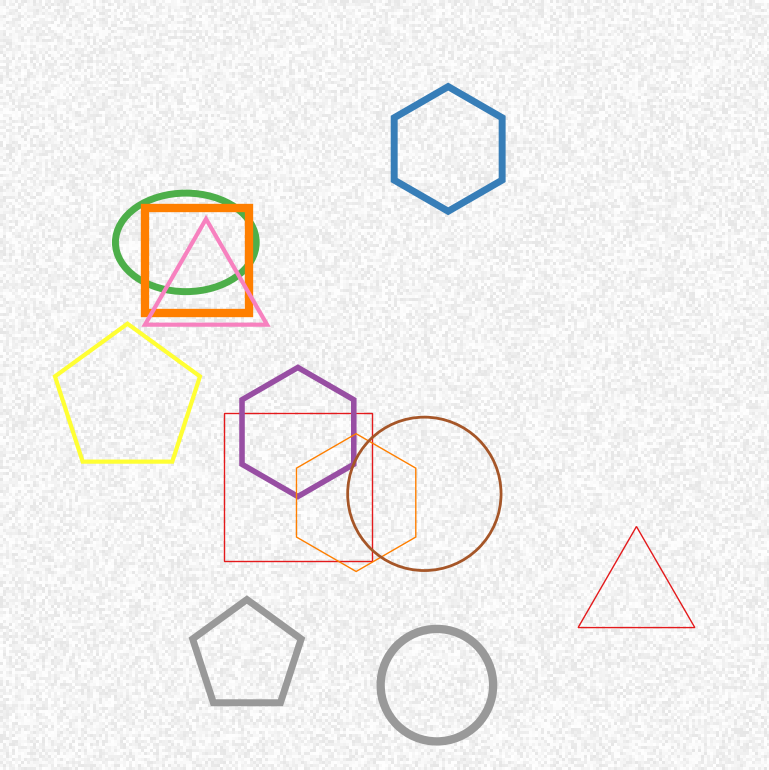[{"shape": "square", "thickness": 0.5, "radius": 0.48, "center": [0.386, 0.367]}, {"shape": "triangle", "thickness": 0.5, "radius": 0.44, "center": [0.827, 0.229]}, {"shape": "hexagon", "thickness": 2.5, "radius": 0.4, "center": [0.582, 0.807]}, {"shape": "oval", "thickness": 2.5, "radius": 0.46, "center": [0.241, 0.685]}, {"shape": "hexagon", "thickness": 2, "radius": 0.42, "center": [0.387, 0.439]}, {"shape": "hexagon", "thickness": 0.5, "radius": 0.45, "center": [0.463, 0.347]}, {"shape": "square", "thickness": 3, "radius": 0.34, "center": [0.256, 0.662]}, {"shape": "pentagon", "thickness": 1.5, "radius": 0.5, "center": [0.166, 0.481]}, {"shape": "circle", "thickness": 1, "radius": 0.5, "center": [0.551, 0.359]}, {"shape": "triangle", "thickness": 1.5, "radius": 0.46, "center": [0.268, 0.624]}, {"shape": "pentagon", "thickness": 2.5, "radius": 0.37, "center": [0.321, 0.147]}, {"shape": "circle", "thickness": 3, "radius": 0.37, "center": [0.567, 0.11]}]